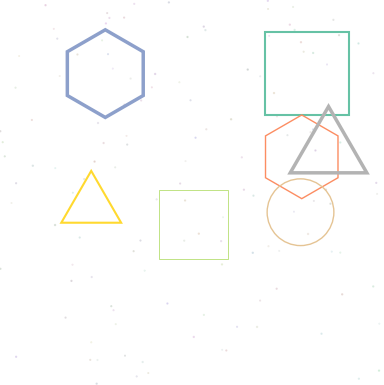[{"shape": "square", "thickness": 1.5, "radius": 0.54, "center": [0.797, 0.81]}, {"shape": "hexagon", "thickness": 1, "radius": 0.54, "center": [0.784, 0.593]}, {"shape": "hexagon", "thickness": 2.5, "radius": 0.57, "center": [0.273, 0.809]}, {"shape": "square", "thickness": 0.5, "radius": 0.45, "center": [0.504, 0.418]}, {"shape": "triangle", "thickness": 1.5, "radius": 0.45, "center": [0.237, 0.466]}, {"shape": "circle", "thickness": 1, "radius": 0.43, "center": [0.781, 0.449]}, {"shape": "triangle", "thickness": 2.5, "radius": 0.57, "center": [0.853, 0.609]}]